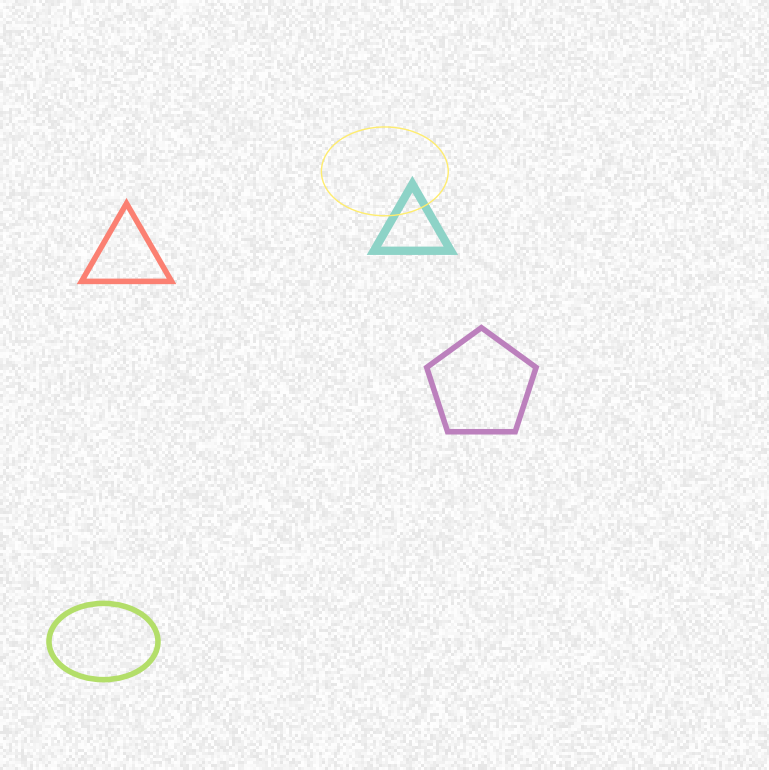[{"shape": "triangle", "thickness": 3, "radius": 0.29, "center": [0.536, 0.703]}, {"shape": "triangle", "thickness": 2, "radius": 0.34, "center": [0.164, 0.668]}, {"shape": "oval", "thickness": 2, "radius": 0.35, "center": [0.134, 0.167]}, {"shape": "pentagon", "thickness": 2, "radius": 0.37, "center": [0.625, 0.5]}, {"shape": "oval", "thickness": 0.5, "radius": 0.41, "center": [0.5, 0.777]}]